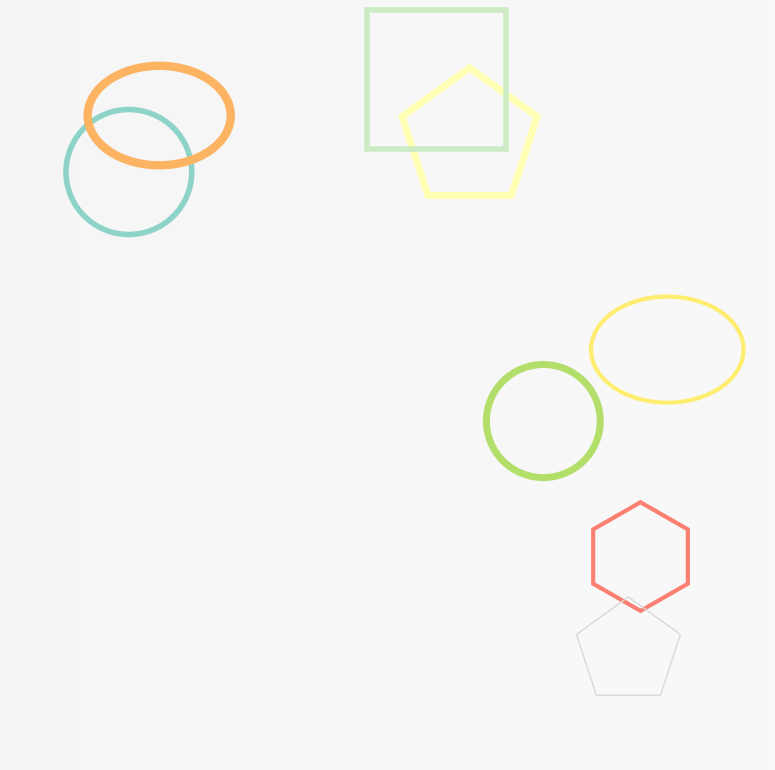[{"shape": "circle", "thickness": 2, "radius": 0.41, "center": [0.166, 0.777]}, {"shape": "pentagon", "thickness": 2.5, "radius": 0.46, "center": [0.606, 0.82]}, {"shape": "hexagon", "thickness": 1.5, "radius": 0.35, "center": [0.826, 0.277]}, {"shape": "oval", "thickness": 3, "radius": 0.46, "center": [0.205, 0.85]}, {"shape": "circle", "thickness": 2.5, "radius": 0.37, "center": [0.701, 0.453]}, {"shape": "pentagon", "thickness": 0.5, "radius": 0.35, "center": [0.811, 0.154]}, {"shape": "square", "thickness": 2, "radius": 0.45, "center": [0.563, 0.897]}, {"shape": "oval", "thickness": 1.5, "radius": 0.49, "center": [0.861, 0.546]}]